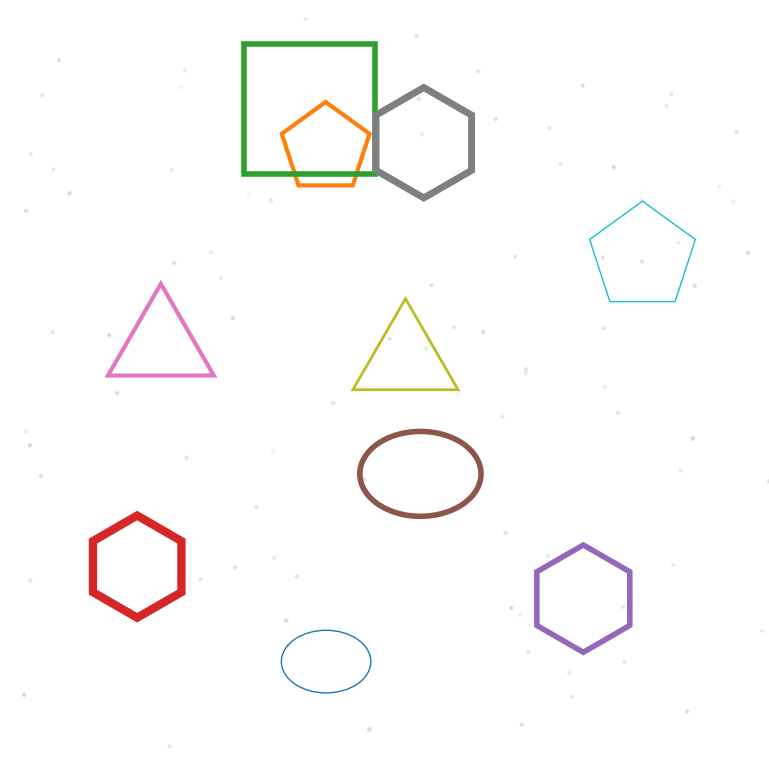[{"shape": "oval", "thickness": 0.5, "radius": 0.29, "center": [0.424, 0.141]}, {"shape": "pentagon", "thickness": 1.5, "radius": 0.3, "center": [0.423, 0.808]}, {"shape": "square", "thickness": 2, "radius": 0.42, "center": [0.402, 0.858]}, {"shape": "hexagon", "thickness": 3, "radius": 0.33, "center": [0.178, 0.264]}, {"shape": "hexagon", "thickness": 2, "radius": 0.35, "center": [0.758, 0.223]}, {"shape": "oval", "thickness": 2, "radius": 0.39, "center": [0.546, 0.385]}, {"shape": "triangle", "thickness": 1.5, "radius": 0.4, "center": [0.209, 0.552]}, {"shape": "hexagon", "thickness": 2.5, "radius": 0.36, "center": [0.55, 0.815]}, {"shape": "triangle", "thickness": 1, "radius": 0.39, "center": [0.527, 0.533]}, {"shape": "pentagon", "thickness": 0.5, "radius": 0.36, "center": [0.834, 0.667]}]